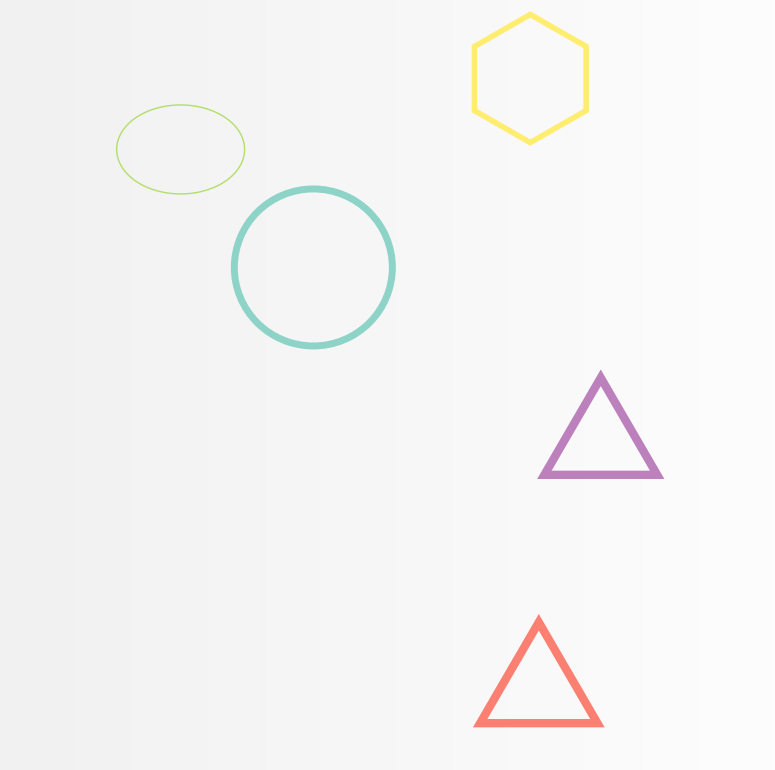[{"shape": "circle", "thickness": 2.5, "radius": 0.51, "center": [0.404, 0.653]}, {"shape": "triangle", "thickness": 3, "radius": 0.44, "center": [0.695, 0.105]}, {"shape": "oval", "thickness": 0.5, "radius": 0.41, "center": [0.233, 0.806]}, {"shape": "triangle", "thickness": 3, "radius": 0.42, "center": [0.775, 0.425]}, {"shape": "hexagon", "thickness": 2, "radius": 0.42, "center": [0.684, 0.898]}]